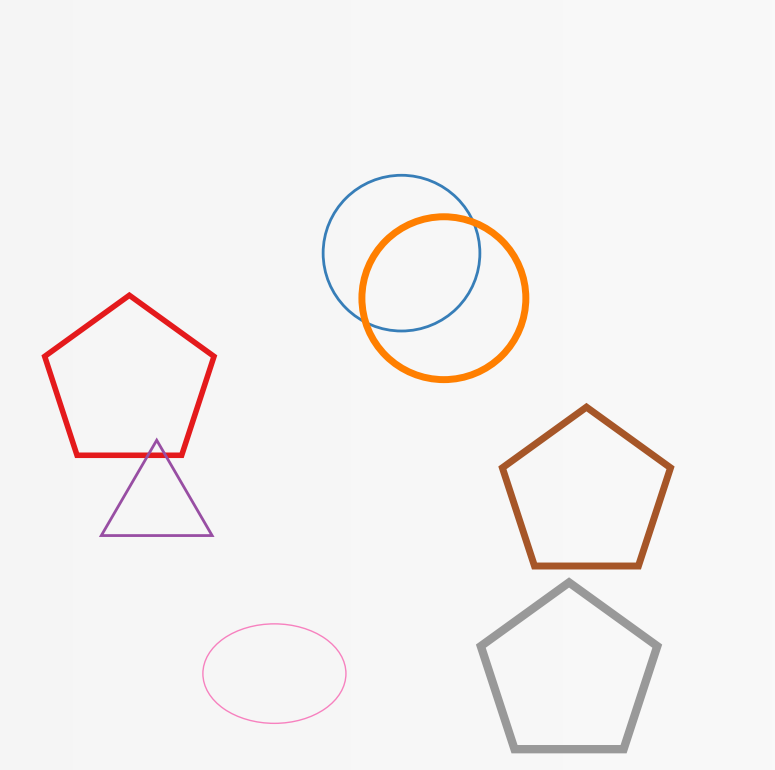[{"shape": "pentagon", "thickness": 2, "radius": 0.57, "center": [0.167, 0.502]}, {"shape": "circle", "thickness": 1, "radius": 0.51, "center": [0.518, 0.671]}, {"shape": "triangle", "thickness": 1, "radius": 0.41, "center": [0.202, 0.346]}, {"shape": "circle", "thickness": 2.5, "radius": 0.53, "center": [0.573, 0.613]}, {"shape": "pentagon", "thickness": 2.5, "radius": 0.57, "center": [0.757, 0.357]}, {"shape": "oval", "thickness": 0.5, "radius": 0.46, "center": [0.354, 0.125]}, {"shape": "pentagon", "thickness": 3, "radius": 0.6, "center": [0.734, 0.124]}]